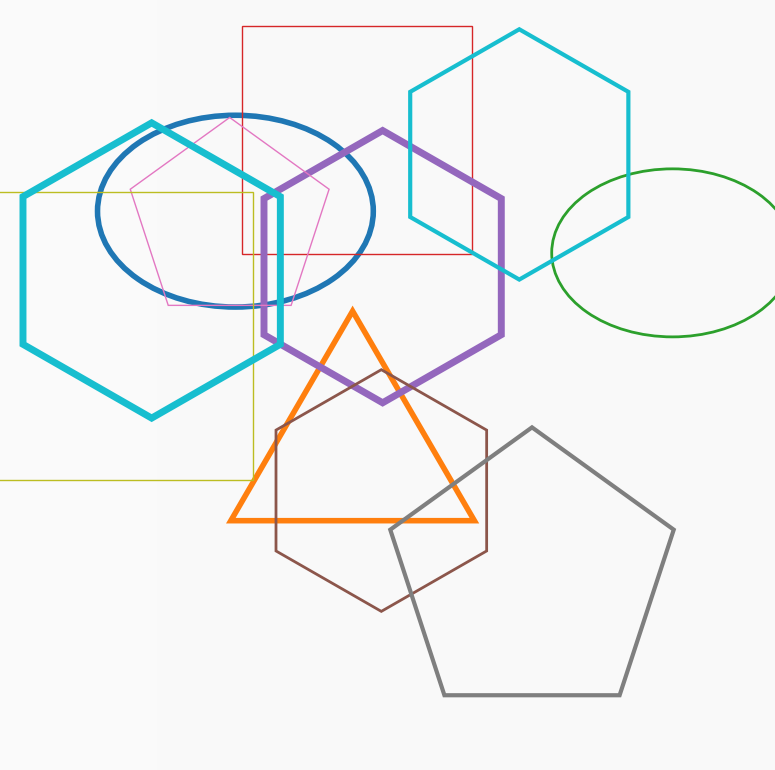[{"shape": "oval", "thickness": 2, "radius": 0.89, "center": [0.304, 0.726]}, {"shape": "triangle", "thickness": 2, "radius": 0.91, "center": [0.455, 0.415]}, {"shape": "oval", "thickness": 1, "radius": 0.78, "center": [0.868, 0.672]}, {"shape": "square", "thickness": 0.5, "radius": 0.74, "center": [0.46, 0.818]}, {"shape": "hexagon", "thickness": 2.5, "radius": 0.88, "center": [0.494, 0.654]}, {"shape": "hexagon", "thickness": 1, "radius": 0.78, "center": [0.492, 0.363]}, {"shape": "pentagon", "thickness": 0.5, "radius": 0.67, "center": [0.296, 0.713]}, {"shape": "pentagon", "thickness": 1.5, "radius": 0.96, "center": [0.686, 0.253]}, {"shape": "square", "thickness": 0.5, "radius": 0.93, "center": [0.14, 0.564]}, {"shape": "hexagon", "thickness": 1.5, "radius": 0.81, "center": [0.67, 0.799]}, {"shape": "hexagon", "thickness": 2.5, "radius": 0.96, "center": [0.196, 0.649]}]